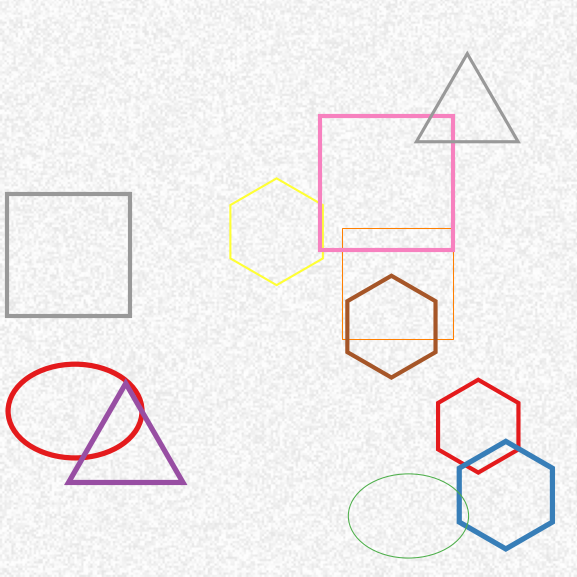[{"shape": "oval", "thickness": 2.5, "radius": 0.58, "center": [0.13, 0.287]}, {"shape": "hexagon", "thickness": 2, "radius": 0.4, "center": [0.828, 0.261]}, {"shape": "hexagon", "thickness": 2.5, "radius": 0.47, "center": [0.876, 0.142]}, {"shape": "oval", "thickness": 0.5, "radius": 0.52, "center": [0.707, 0.106]}, {"shape": "triangle", "thickness": 2.5, "radius": 0.57, "center": [0.218, 0.221]}, {"shape": "square", "thickness": 0.5, "radius": 0.48, "center": [0.688, 0.509]}, {"shape": "hexagon", "thickness": 1, "radius": 0.46, "center": [0.479, 0.598]}, {"shape": "hexagon", "thickness": 2, "radius": 0.44, "center": [0.678, 0.433]}, {"shape": "square", "thickness": 2, "radius": 0.58, "center": [0.67, 0.682]}, {"shape": "square", "thickness": 2, "radius": 0.53, "center": [0.118, 0.558]}, {"shape": "triangle", "thickness": 1.5, "radius": 0.51, "center": [0.809, 0.805]}]